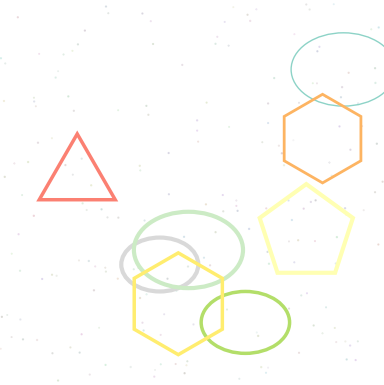[{"shape": "oval", "thickness": 1, "radius": 0.68, "center": [0.892, 0.82]}, {"shape": "pentagon", "thickness": 3, "radius": 0.64, "center": [0.796, 0.395]}, {"shape": "triangle", "thickness": 2.5, "radius": 0.57, "center": [0.201, 0.538]}, {"shape": "hexagon", "thickness": 2, "radius": 0.58, "center": [0.838, 0.64]}, {"shape": "oval", "thickness": 2.5, "radius": 0.57, "center": [0.637, 0.163]}, {"shape": "oval", "thickness": 3, "radius": 0.5, "center": [0.415, 0.313]}, {"shape": "oval", "thickness": 3, "radius": 0.71, "center": [0.49, 0.351]}, {"shape": "hexagon", "thickness": 2.5, "radius": 0.66, "center": [0.463, 0.211]}]